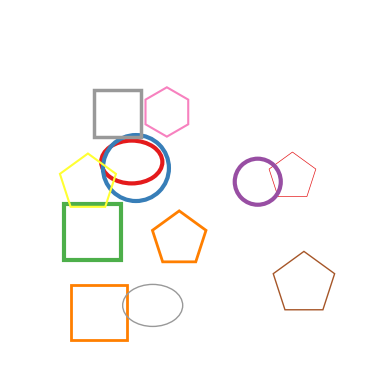[{"shape": "oval", "thickness": 3, "radius": 0.4, "center": [0.342, 0.579]}, {"shape": "pentagon", "thickness": 0.5, "radius": 0.32, "center": [0.76, 0.541]}, {"shape": "circle", "thickness": 3, "radius": 0.43, "center": [0.353, 0.564]}, {"shape": "square", "thickness": 3, "radius": 0.37, "center": [0.24, 0.397]}, {"shape": "circle", "thickness": 3, "radius": 0.3, "center": [0.67, 0.528]}, {"shape": "square", "thickness": 2, "radius": 0.36, "center": [0.257, 0.188]}, {"shape": "pentagon", "thickness": 2, "radius": 0.37, "center": [0.465, 0.379]}, {"shape": "pentagon", "thickness": 1.5, "radius": 0.38, "center": [0.228, 0.525]}, {"shape": "pentagon", "thickness": 1, "radius": 0.42, "center": [0.789, 0.263]}, {"shape": "hexagon", "thickness": 1.5, "radius": 0.32, "center": [0.433, 0.709]}, {"shape": "square", "thickness": 2.5, "radius": 0.31, "center": [0.306, 0.705]}, {"shape": "oval", "thickness": 1, "radius": 0.39, "center": [0.397, 0.207]}]